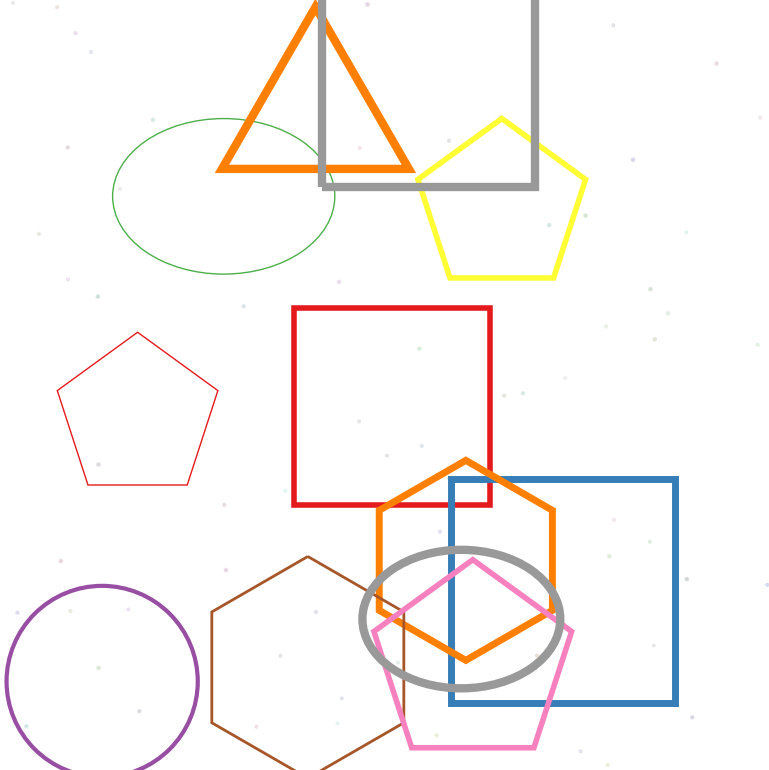[{"shape": "square", "thickness": 2, "radius": 0.64, "center": [0.509, 0.472]}, {"shape": "pentagon", "thickness": 0.5, "radius": 0.55, "center": [0.179, 0.459]}, {"shape": "square", "thickness": 2.5, "radius": 0.73, "center": [0.731, 0.233]}, {"shape": "oval", "thickness": 0.5, "radius": 0.72, "center": [0.291, 0.745]}, {"shape": "circle", "thickness": 1.5, "radius": 0.62, "center": [0.133, 0.115]}, {"shape": "triangle", "thickness": 3, "radius": 0.7, "center": [0.41, 0.851]}, {"shape": "hexagon", "thickness": 2.5, "radius": 0.65, "center": [0.605, 0.272]}, {"shape": "pentagon", "thickness": 2, "radius": 0.57, "center": [0.652, 0.732]}, {"shape": "hexagon", "thickness": 1, "radius": 0.72, "center": [0.4, 0.133]}, {"shape": "pentagon", "thickness": 2, "radius": 0.68, "center": [0.614, 0.138]}, {"shape": "oval", "thickness": 3, "radius": 0.64, "center": [0.599, 0.196]}, {"shape": "square", "thickness": 3, "radius": 0.69, "center": [0.556, 0.895]}]